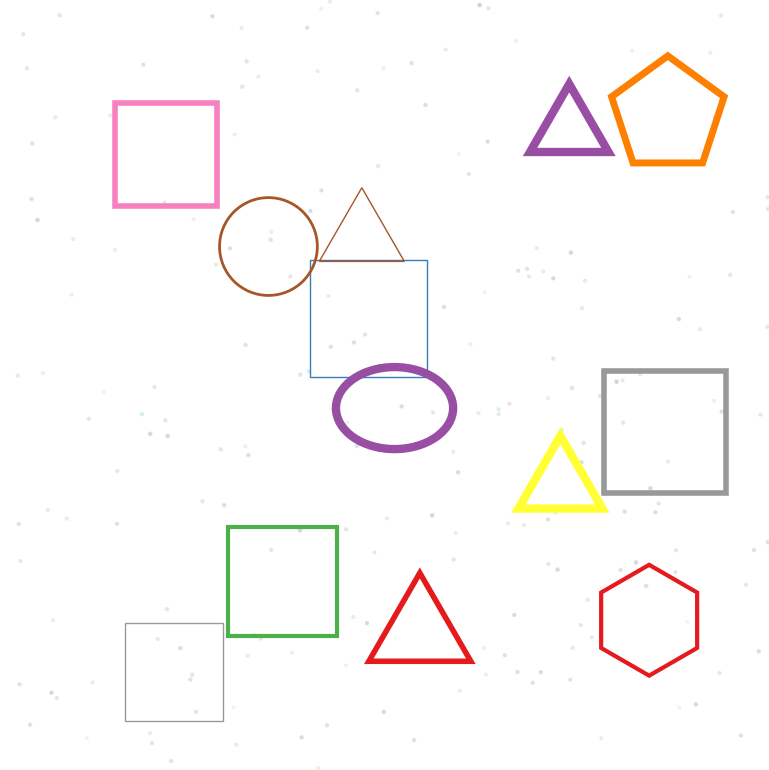[{"shape": "triangle", "thickness": 2, "radius": 0.38, "center": [0.545, 0.179]}, {"shape": "hexagon", "thickness": 1.5, "radius": 0.36, "center": [0.843, 0.194]}, {"shape": "square", "thickness": 0.5, "radius": 0.38, "center": [0.478, 0.587]}, {"shape": "square", "thickness": 1.5, "radius": 0.35, "center": [0.367, 0.244]}, {"shape": "oval", "thickness": 3, "radius": 0.38, "center": [0.512, 0.47]}, {"shape": "triangle", "thickness": 3, "radius": 0.29, "center": [0.739, 0.832]}, {"shape": "pentagon", "thickness": 2.5, "radius": 0.38, "center": [0.867, 0.851]}, {"shape": "triangle", "thickness": 3, "radius": 0.31, "center": [0.728, 0.371]}, {"shape": "triangle", "thickness": 0.5, "radius": 0.32, "center": [0.47, 0.692]}, {"shape": "circle", "thickness": 1, "radius": 0.32, "center": [0.349, 0.68]}, {"shape": "square", "thickness": 2, "radius": 0.33, "center": [0.216, 0.799]}, {"shape": "square", "thickness": 2, "radius": 0.4, "center": [0.863, 0.439]}, {"shape": "square", "thickness": 0.5, "radius": 0.32, "center": [0.226, 0.127]}]